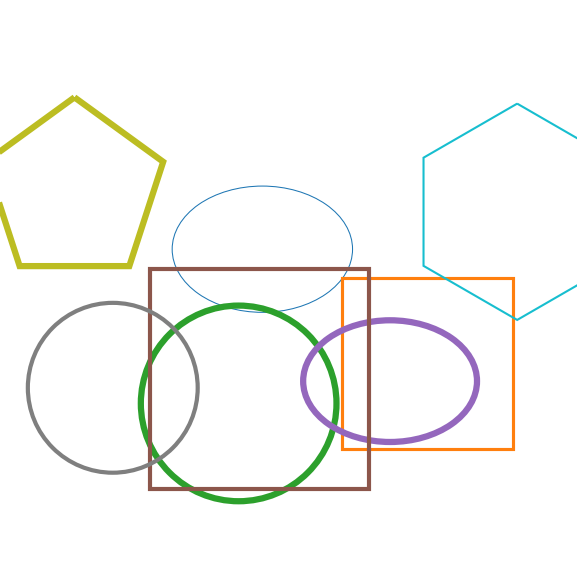[{"shape": "oval", "thickness": 0.5, "radius": 0.78, "center": [0.454, 0.568]}, {"shape": "square", "thickness": 1.5, "radius": 0.74, "center": [0.74, 0.369]}, {"shape": "circle", "thickness": 3, "radius": 0.85, "center": [0.413, 0.301]}, {"shape": "oval", "thickness": 3, "radius": 0.75, "center": [0.675, 0.339]}, {"shape": "square", "thickness": 2, "radius": 0.95, "center": [0.449, 0.343]}, {"shape": "circle", "thickness": 2, "radius": 0.74, "center": [0.195, 0.328]}, {"shape": "pentagon", "thickness": 3, "radius": 0.81, "center": [0.129, 0.669]}, {"shape": "hexagon", "thickness": 1, "radius": 0.94, "center": [0.896, 0.632]}]